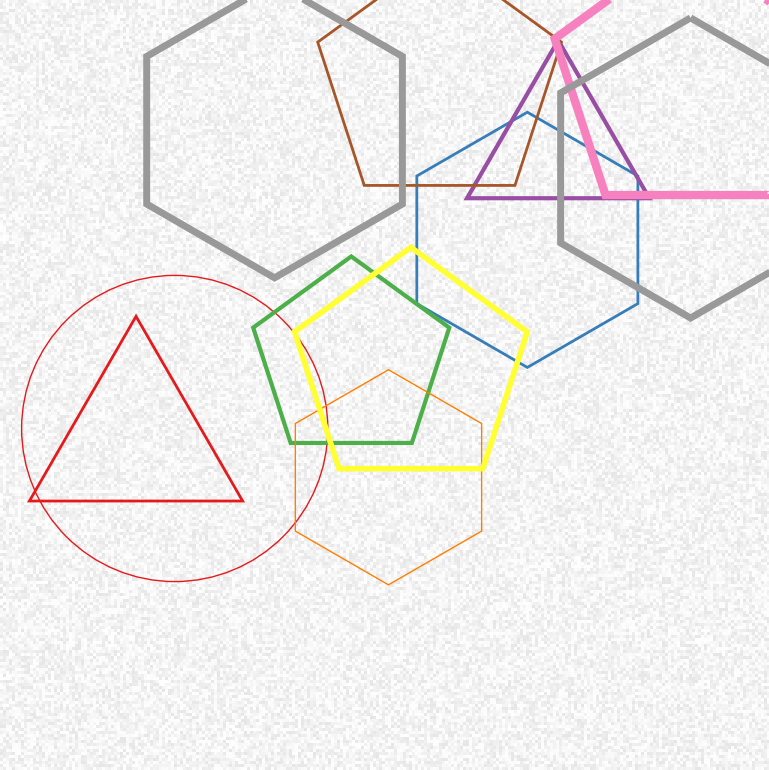[{"shape": "circle", "thickness": 0.5, "radius": 0.99, "center": [0.227, 0.444]}, {"shape": "triangle", "thickness": 1, "radius": 0.8, "center": [0.177, 0.429]}, {"shape": "hexagon", "thickness": 1, "radius": 0.83, "center": [0.685, 0.689]}, {"shape": "pentagon", "thickness": 1.5, "radius": 0.67, "center": [0.456, 0.533]}, {"shape": "triangle", "thickness": 1.5, "radius": 0.68, "center": [0.725, 0.811]}, {"shape": "hexagon", "thickness": 0.5, "radius": 0.7, "center": [0.505, 0.38]}, {"shape": "pentagon", "thickness": 2, "radius": 0.79, "center": [0.534, 0.52]}, {"shape": "pentagon", "thickness": 1, "radius": 0.83, "center": [0.571, 0.894]}, {"shape": "pentagon", "thickness": 3, "radius": 0.91, "center": [0.893, 0.894]}, {"shape": "hexagon", "thickness": 2.5, "radius": 0.97, "center": [0.897, 0.782]}, {"shape": "hexagon", "thickness": 2.5, "radius": 0.96, "center": [0.357, 0.831]}]